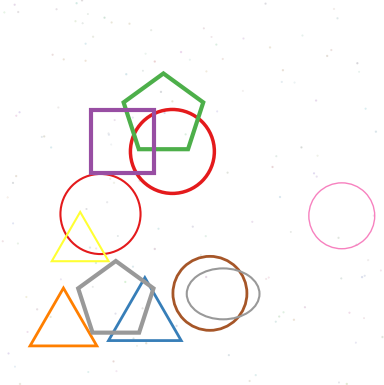[{"shape": "circle", "thickness": 2.5, "radius": 0.55, "center": [0.448, 0.607]}, {"shape": "circle", "thickness": 1.5, "radius": 0.52, "center": [0.261, 0.444]}, {"shape": "triangle", "thickness": 2, "radius": 0.55, "center": [0.376, 0.17]}, {"shape": "pentagon", "thickness": 3, "radius": 0.54, "center": [0.424, 0.7]}, {"shape": "square", "thickness": 3, "radius": 0.41, "center": [0.318, 0.633]}, {"shape": "triangle", "thickness": 2, "radius": 0.5, "center": [0.165, 0.152]}, {"shape": "triangle", "thickness": 1.5, "radius": 0.43, "center": [0.208, 0.364]}, {"shape": "circle", "thickness": 2, "radius": 0.48, "center": [0.545, 0.238]}, {"shape": "circle", "thickness": 1, "radius": 0.43, "center": [0.888, 0.44]}, {"shape": "pentagon", "thickness": 3, "radius": 0.51, "center": [0.301, 0.219]}, {"shape": "oval", "thickness": 1.5, "radius": 0.47, "center": [0.58, 0.237]}]